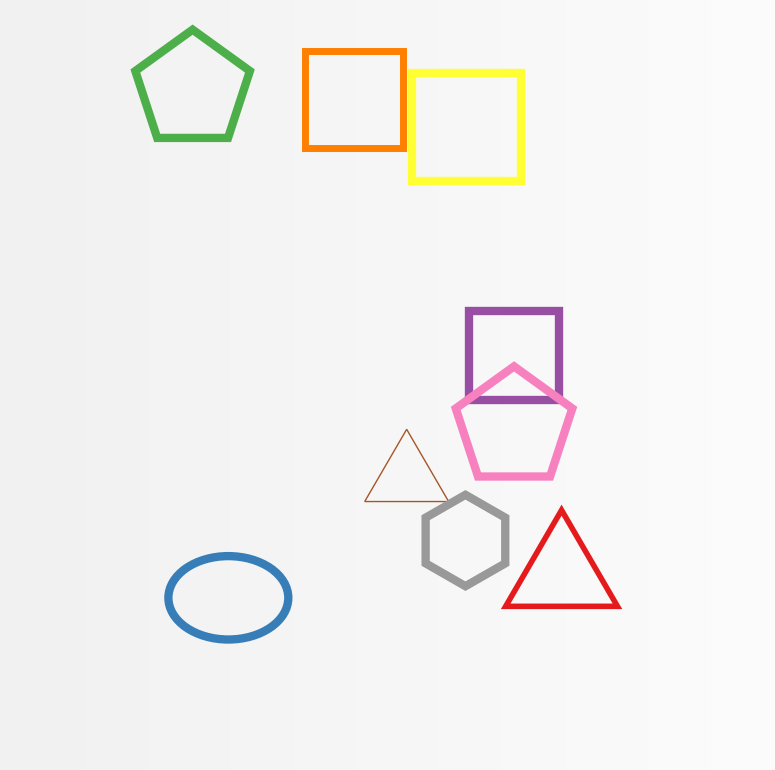[{"shape": "triangle", "thickness": 2, "radius": 0.42, "center": [0.725, 0.254]}, {"shape": "oval", "thickness": 3, "radius": 0.39, "center": [0.295, 0.224]}, {"shape": "pentagon", "thickness": 3, "radius": 0.39, "center": [0.249, 0.884]}, {"shape": "square", "thickness": 3, "radius": 0.29, "center": [0.663, 0.538]}, {"shape": "square", "thickness": 2.5, "radius": 0.32, "center": [0.457, 0.871]}, {"shape": "square", "thickness": 3, "radius": 0.35, "center": [0.602, 0.835]}, {"shape": "triangle", "thickness": 0.5, "radius": 0.31, "center": [0.525, 0.38]}, {"shape": "pentagon", "thickness": 3, "radius": 0.4, "center": [0.663, 0.445]}, {"shape": "hexagon", "thickness": 3, "radius": 0.3, "center": [0.601, 0.298]}]